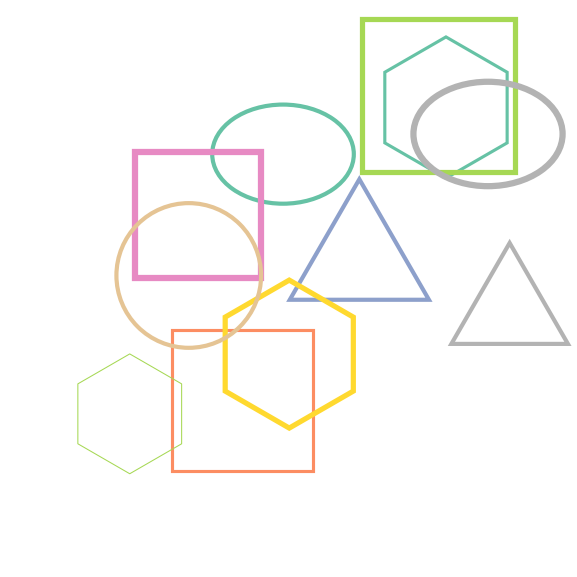[{"shape": "hexagon", "thickness": 1.5, "radius": 0.61, "center": [0.772, 0.813]}, {"shape": "oval", "thickness": 2, "radius": 0.61, "center": [0.49, 0.732]}, {"shape": "square", "thickness": 1.5, "radius": 0.61, "center": [0.42, 0.305]}, {"shape": "triangle", "thickness": 2, "radius": 0.7, "center": [0.622, 0.55]}, {"shape": "square", "thickness": 3, "radius": 0.54, "center": [0.343, 0.627]}, {"shape": "square", "thickness": 2.5, "radius": 0.66, "center": [0.759, 0.834]}, {"shape": "hexagon", "thickness": 0.5, "radius": 0.52, "center": [0.225, 0.283]}, {"shape": "hexagon", "thickness": 2.5, "radius": 0.64, "center": [0.501, 0.386]}, {"shape": "circle", "thickness": 2, "radius": 0.63, "center": [0.327, 0.522]}, {"shape": "triangle", "thickness": 2, "radius": 0.58, "center": [0.883, 0.462]}, {"shape": "oval", "thickness": 3, "radius": 0.65, "center": [0.845, 0.767]}]